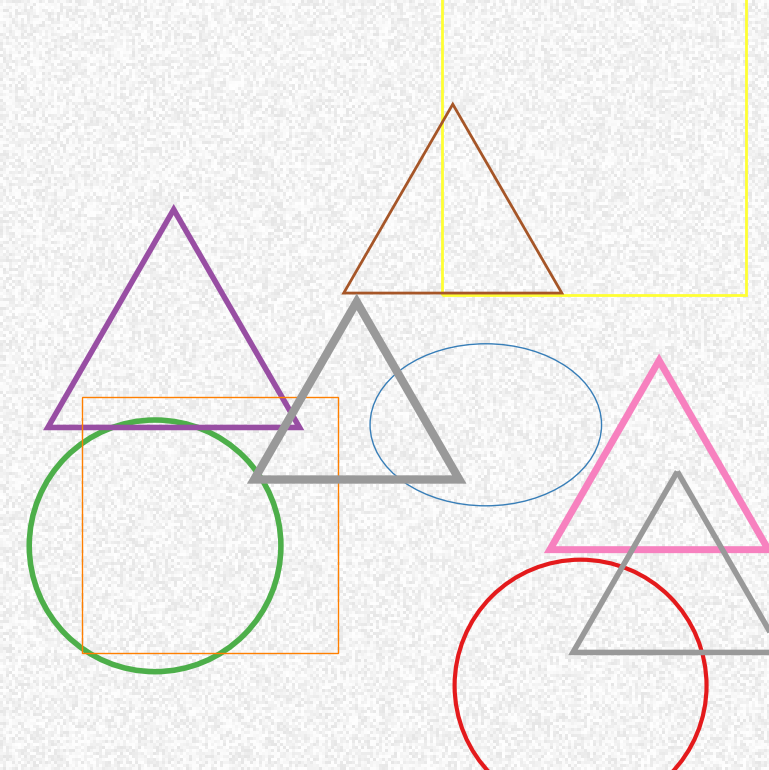[{"shape": "circle", "thickness": 1.5, "radius": 0.82, "center": [0.754, 0.11]}, {"shape": "oval", "thickness": 0.5, "radius": 0.75, "center": [0.631, 0.448]}, {"shape": "circle", "thickness": 2, "radius": 0.82, "center": [0.201, 0.291]}, {"shape": "triangle", "thickness": 2, "radius": 0.94, "center": [0.226, 0.539]}, {"shape": "square", "thickness": 0.5, "radius": 0.83, "center": [0.273, 0.318]}, {"shape": "square", "thickness": 1, "radius": 0.99, "center": [0.772, 0.815]}, {"shape": "triangle", "thickness": 1, "radius": 0.82, "center": [0.588, 0.701]}, {"shape": "triangle", "thickness": 2.5, "radius": 0.82, "center": [0.856, 0.368]}, {"shape": "triangle", "thickness": 3, "radius": 0.77, "center": [0.463, 0.454]}, {"shape": "triangle", "thickness": 2, "radius": 0.78, "center": [0.88, 0.231]}]